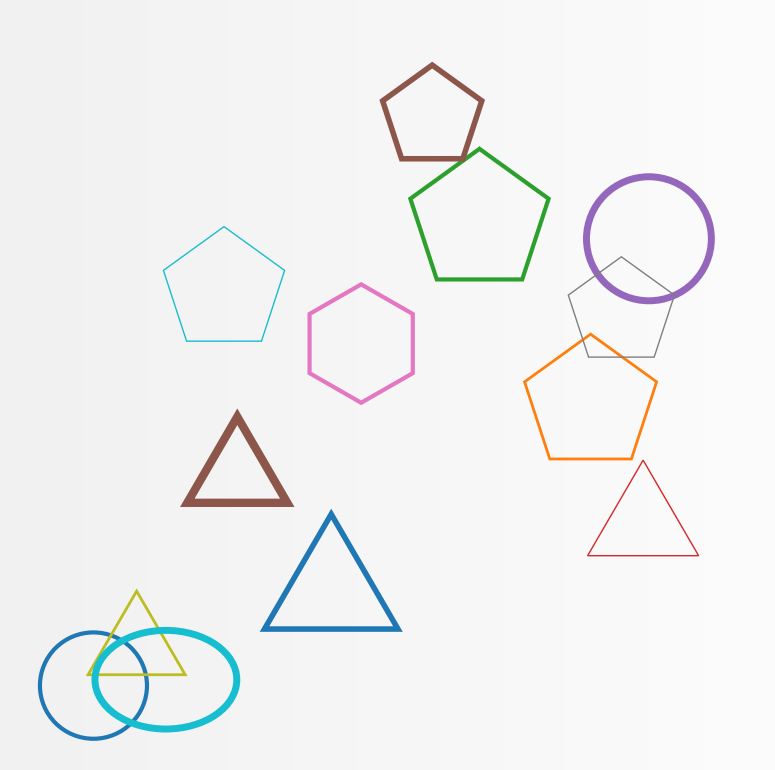[{"shape": "triangle", "thickness": 2, "radius": 0.5, "center": [0.427, 0.233]}, {"shape": "circle", "thickness": 1.5, "radius": 0.35, "center": [0.121, 0.11]}, {"shape": "pentagon", "thickness": 1, "radius": 0.45, "center": [0.762, 0.476]}, {"shape": "pentagon", "thickness": 1.5, "radius": 0.47, "center": [0.619, 0.713]}, {"shape": "triangle", "thickness": 0.5, "radius": 0.41, "center": [0.83, 0.32]}, {"shape": "circle", "thickness": 2.5, "radius": 0.4, "center": [0.837, 0.69]}, {"shape": "triangle", "thickness": 3, "radius": 0.37, "center": [0.306, 0.384]}, {"shape": "pentagon", "thickness": 2, "radius": 0.34, "center": [0.558, 0.848]}, {"shape": "hexagon", "thickness": 1.5, "radius": 0.38, "center": [0.466, 0.554]}, {"shape": "pentagon", "thickness": 0.5, "radius": 0.36, "center": [0.802, 0.594]}, {"shape": "triangle", "thickness": 1, "radius": 0.36, "center": [0.176, 0.16]}, {"shape": "pentagon", "thickness": 0.5, "radius": 0.41, "center": [0.289, 0.623]}, {"shape": "oval", "thickness": 2.5, "radius": 0.46, "center": [0.214, 0.117]}]